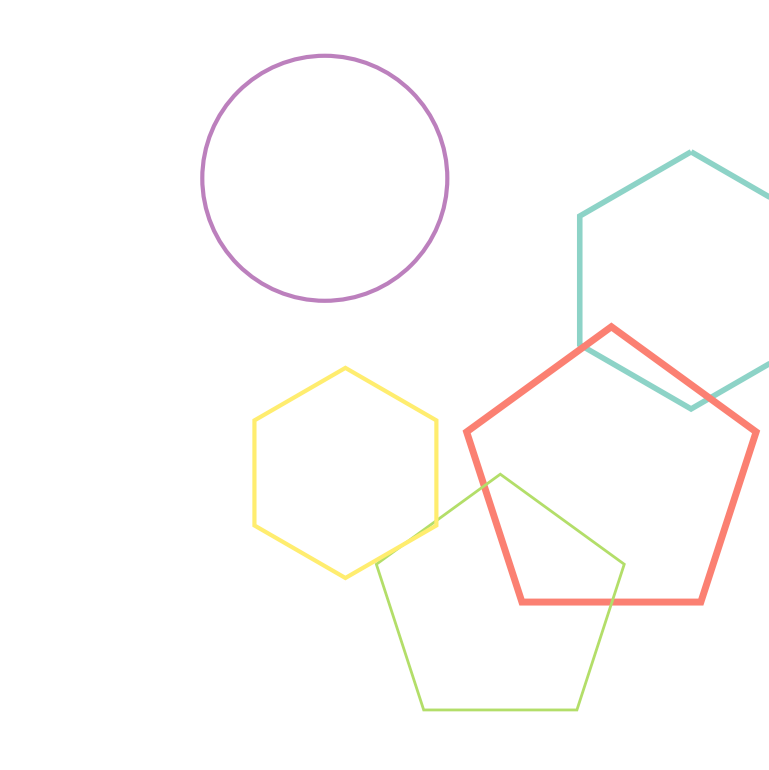[{"shape": "hexagon", "thickness": 2, "radius": 0.83, "center": [0.898, 0.636]}, {"shape": "pentagon", "thickness": 2.5, "radius": 0.99, "center": [0.794, 0.378]}, {"shape": "pentagon", "thickness": 1, "radius": 0.85, "center": [0.65, 0.215]}, {"shape": "circle", "thickness": 1.5, "radius": 0.8, "center": [0.422, 0.768]}, {"shape": "hexagon", "thickness": 1.5, "radius": 0.68, "center": [0.449, 0.386]}]